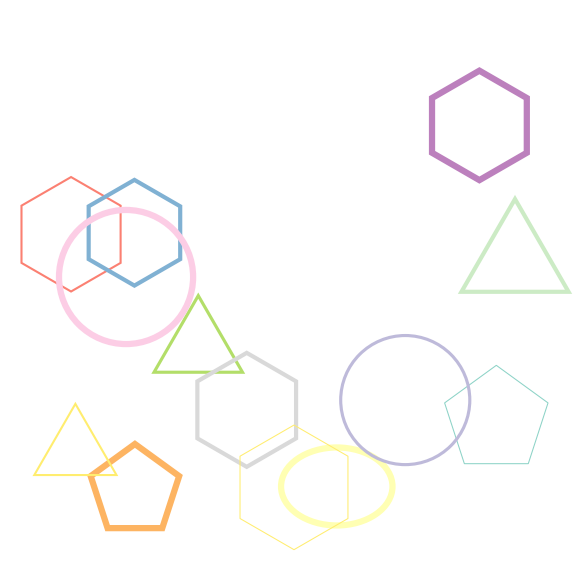[{"shape": "pentagon", "thickness": 0.5, "radius": 0.47, "center": [0.859, 0.272]}, {"shape": "oval", "thickness": 3, "radius": 0.48, "center": [0.583, 0.157]}, {"shape": "circle", "thickness": 1.5, "radius": 0.56, "center": [0.702, 0.306]}, {"shape": "hexagon", "thickness": 1, "radius": 0.5, "center": [0.123, 0.593]}, {"shape": "hexagon", "thickness": 2, "radius": 0.46, "center": [0.233, 0.596]}, {"shape": "pentagon", "thickness": 3, "radius": 0.4, "center": [0.234, 0.15]}, {"shape": "triangle", "thickness": 1.5, "radius": 0.44, "center": [0.343, 0.399]}, {"shape": "circle", "thickness": 3, "radius": 0.58, "center": [0.218, 0.519]}, {"shape": "hexagon", "thickness": 2, "radius": 0.49, "center": [0.427, 0.289]}, {"shape": "hexagon", "thickness": 3, "radius": 0.47, "center": [0.83, 0.782]}, {"shape": "triangle", "thickness": 2, "radius": 0.54, "center": [0.892, 0.547]}, {"shape": "triangle", "thickness": 1, "radius": 0.41, "center": [0.131, 0.218]}, {"shape": "hexagon", "thickness": 0.5, "radius": 0.54, "center": [0.509, 0.155]}]